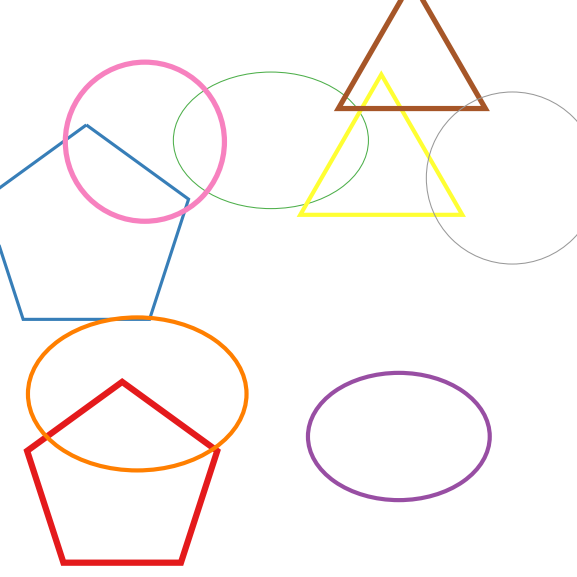[{"shape": "pentagon", "thickness": 3, "radius": 0.87, "center": [0.212, 0.165]}, {"shape": "pentagon", "thickness": 1.5, "radius": 0.93, "center": [0.15, 0.597]}, {"shape": "oval", "thickness": 0.5, "radius": 0.84, "center": [0.469, 0.756]}, {"shape": "oval", "thickness": 2, "radius": 0.79, "center": [0.691, 0.243]}, {"shape": "oval", "thickness": 2, "radius": 0.95, "center": [0.238, 0.317]}, {"shape": "triangle", "thickness": 2, "radius": 0.81, "center": [0.66, 0.708]}, {"shape": "triangle", "thickness": 2.5, "radius": 0.73, "center": [0.713, 0.885]}, {"shape": "circle", "thickness": 2.5, "radius": 0.69, "center": [0.251, 0.754]}, {"shape": "circle", "thickness": 0.5, "radius": 0.74, "center": [0.887, 0.691]}]